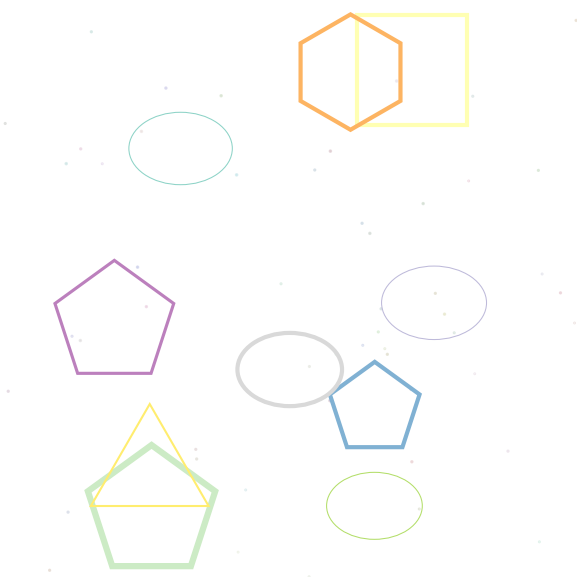[{"shape": "oval", "thickness": 0.5, "radius": 0.45, "center": [0.313, 0.742]}, {"shape": "square", "thickness": 2, "radius": 0.48, "center": [0.714, 0.878]}, {"shape": "oval", "thickness": 0.5, "radius": 0.45, "center": [0.752, 0.475]}, {"shape": "pentagon", "thickness": 2, "radius": 0.41, "center": [0.649, 0.291]}, {"shape": "hexagon", "thickness": 2, "radius": 0.5, "center": [0.607, 0.874]}, {"shape": "oval", "thickness": 0.5, "radius": 0.41, "center": [0.648, 0.123]}, {"shape": "oval", "thickness": 2, "radius": 0.45, "center": [0.502, 0.359]}, {"shape": "pentagon", "thickness": 1.5, "radius": 0.54, "center": [0.198, 0.44]}, {"shape": "pentagon", "thickness": 3, "radius": 0.58, "center": [0.262, 0.113]}, {"shape": "triangle", "thickness": 1, "radius": 0.59, "center": [0.259, 0.182]}]